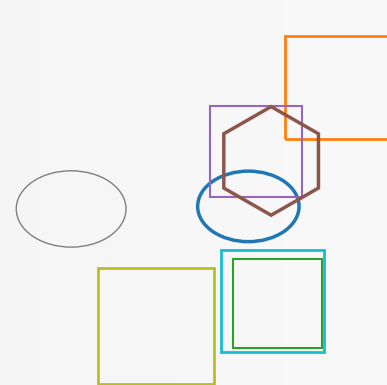[{"shape": "oval", "thickness": 2.5, "radius": 0.65, "center": [0.641, 0.464]}, {"shape": "square", "thickness": 2, "radius": 0.67, "center": [0.87, 0.773]}, {"shape": "square", "thickness": 1.5, "radius": 0.58, "center": [0.716, 0.212]}, {"shape": "square", "thickness": 1.5, "radius": 0.59, "center": [0.66, 0.607]}, {"shape": "hexagon", "thickness": 2.5, "radius": 0.71, "center": [0.7, 0.582]}, {"shape": "oval", "thickness": 1, "radius": 0.71, "center": [0.184, 0.457]}, {"shape": "square", "thickness": 2, "radius": 0.75, "center": [0.403, 0.154]}, {"shape": "square", "thickness": 2, "radius": 0.66, "center": [0.703, 0.218]}]